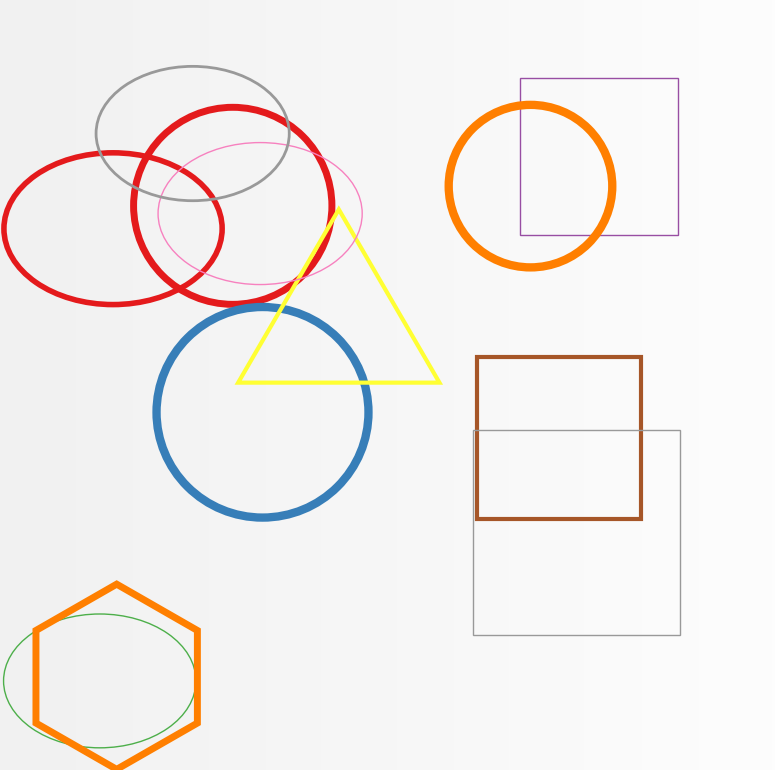[{"shape": "circle", "thickness": 2.5, "radius": 0.64, "center": [0.3, 0.733]}, {"shape": "oval", "thickness": 2, "radius": 0.7, "center": [0.146, 0.703]}, {"shape": "circle", "thickness": 3, "radius": 0.68, "center": [0.339, 0.465]}, {"shape": "oval", "thickness": 0.5, "radius": 0.62, "center": [0.129, 0.116]}, {"shape": "square", "thickness": 0.5, "radius": 0.51, "center": [0.773, 0.797]}, {"shape": "circle", "thickness": 3, "radius": 0.53, "center": [0.685, 0.758]}, {"shape": "hexagon", "thickness": 2.5, "radius": 0.6, "center": [0.151, 0.121]}, {"shape": "triangle", "thickness": 1.5, "radius": 0.75, "center": [0.437, 0.578]}, {"shape": "square", "thickness": 1.5, "radius": 0.53, "center": [0.721, 0.431]}, {"shape": "oval", "thickness": 0.5, "radius": 0.66, "center": [0.336, 0.723]}, {"shape": "square", "thickness": 0.5, "radius": 0.67, "center": [0.743, 0.308]}, {"shape": "oval", "thickness": 1, "radius": 0.62, "center": [0.249, 0.827]}]